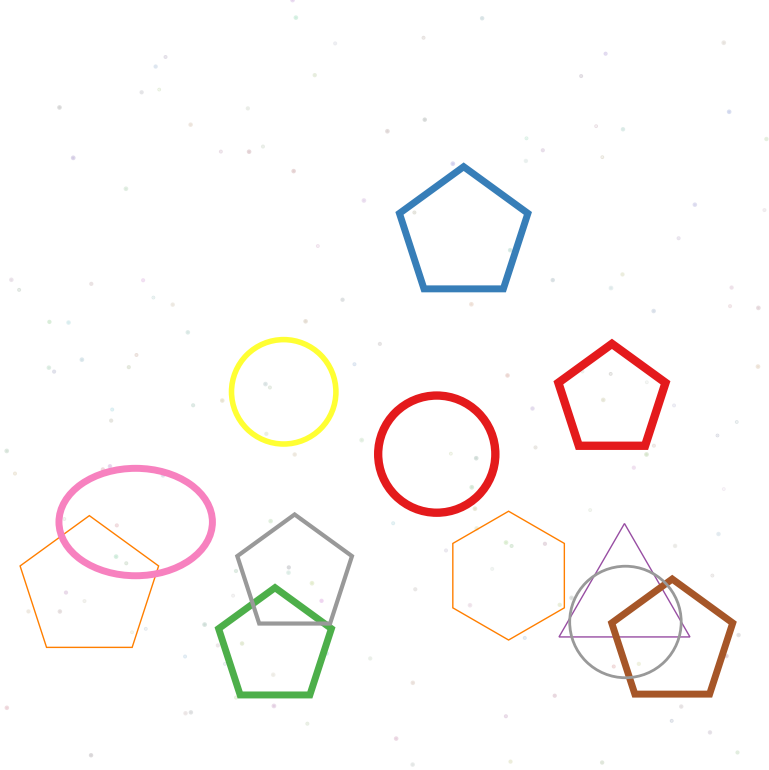[{"shape": "pentagon", "thickness": 3, "radius": 0.37, "center": [0.795, 0.48]}, {"shape": "circle", "thickness": 3, "radius": 0.38, "center": [0.567, 0.41]}, {"shape": "pentagon", "thickness": 2.5, "radius": 0.44, "center": [0.602, 0.696]}, {"shape": "pentagon", "thickness": 2.5, "radius": 0.39, "center": [0.357, 0.16]}, {"shape": "triangle", "thickness": 0.5, "radius": 0.49, "center": [0.811, 0.222]}, {"shape": "pentagon", "thickness": 0.5, "radius": 0.47, "center": [0.116, 0.236]}, {"shape": "hexagon", "thickness": 0.5, "radius": 0.42, "center": [0.661, 0.252]}, {"shape": "circle", "thickness": 2, "radius": 0.34, "center": [0.368, 0.491]}, {"shape": "pentagon", "thickness": 2.5, "radius": 0.41, "center": [0.873, 0.165]}, {"shape": "oval", "thickness": 2.5, "radius": 0.5, "center": [0.176, 0.322]}, {"shape": "circle", "thickness": 1, "radius": 0.36, "center": [0.812, 0.192]}, {"shape": "pentagon", "thickness": 1.5, "radius": 0.39, "center": [0.383, 0.254]}]